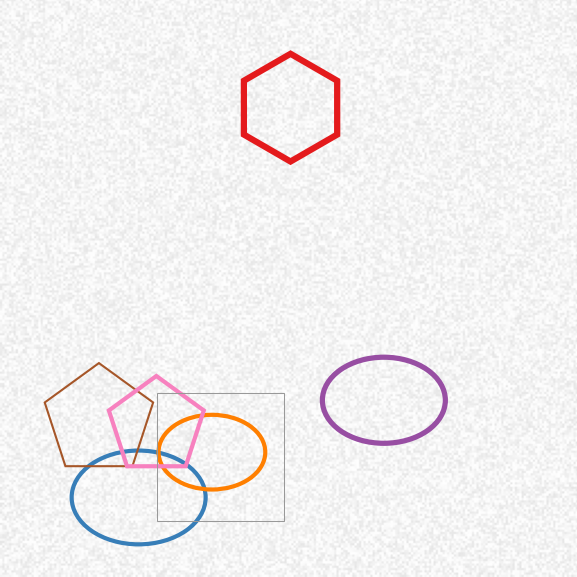[{"shape": "hexagon", "thickness": 3, "radius": 0.47, "center": [0.503, 0.813]}, {"shape": "oval", "thickness": 2, "radius": 0.58, "center": [0.24, 0.138]}, {"shape": "oval", "thickness": 2.5, "radius": 0.53, "center": [0.665, 0.306]}, {"shape": "oval", "thickness": 2, "radius": 0.46, "center": [0.367, 0.216]}, {"shape": "pentagon", "thickness": 1, "radius": 0.49, "center": [0.171, 0.272]}, {"shape": "pentagon", "thickness": 2, "radius": 0.43, "center": [0.271, 0.262]}, {"shape": "square", "thickness": 0.5, "radius": 0.55, "center": [0.382, 0.207]}]